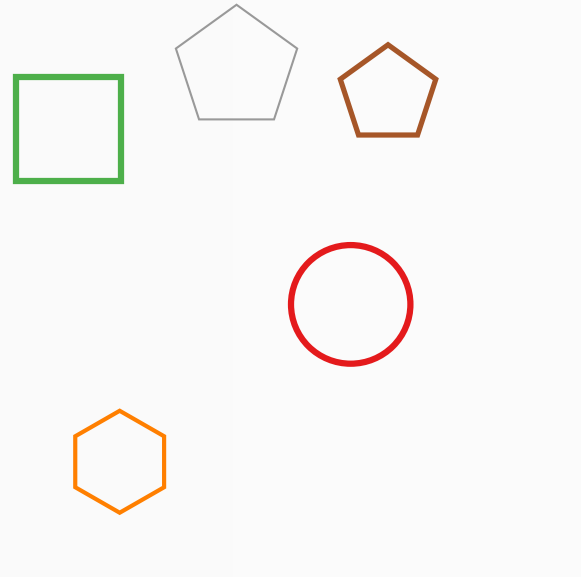[{"shape": "circle", "thickness": 3, "radius": 0.51, "center": [0.603, 0.472]}, {"shape": "square", "thickness": 3, "radius": 0.45, "center": [0.118, 0.776]}, {"shape": "hexagon", "thickness": 2, "radius": 0.44, "center": [0.206, 0.2]}, {"shape": "pentagon", "thickness": 2.5, "radius": 0.43, "center": [0.668, 0.835]}, {"shape": "pentagon", "thickness": 1, "radius": 0.55, "center": [0.407, 0.881]}]